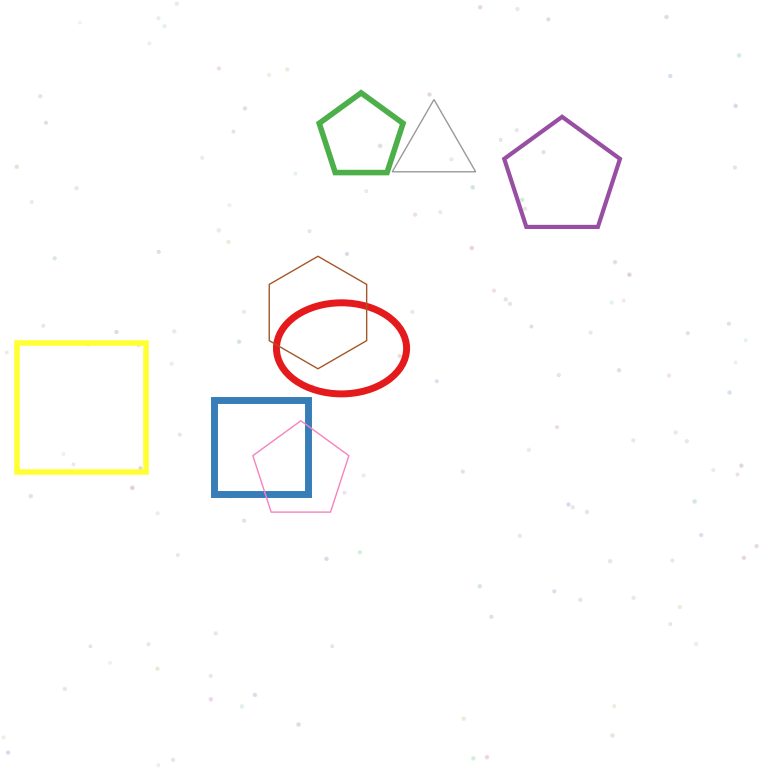[{"shape": "oval", "thickness": 2.5, "radius": 0.42, "center": [0.444, 0.548]}, {"shape": "square", "thickness": 2.5, "radius": 0.31, "center": [0.339, 0.419]}, {"shape": "pentagon", "thickness": 2, "radius": 0.29, "center": [0.469, 0.822]}, {"shape": "pentagon", "thickness": 1.5, "radius": 0.4, "center": [0.73, 0.769]}, {"shape": "square", "thickness": 2, "radius": 0.42, "center": [0.105, 0.471]}, {"shape": "hexagon", "thickness": 0.5, "radius": 0.37, "center": [0.413, 0.594]}, {"shape": "pentagon", "thickness": 0.5, "radius": 0.33, "center": [0.391, 0.388]}, {"shape": "triangle", "thickness": 0.5, "radius": 0.31, "center": [0.564, 0.808]}]